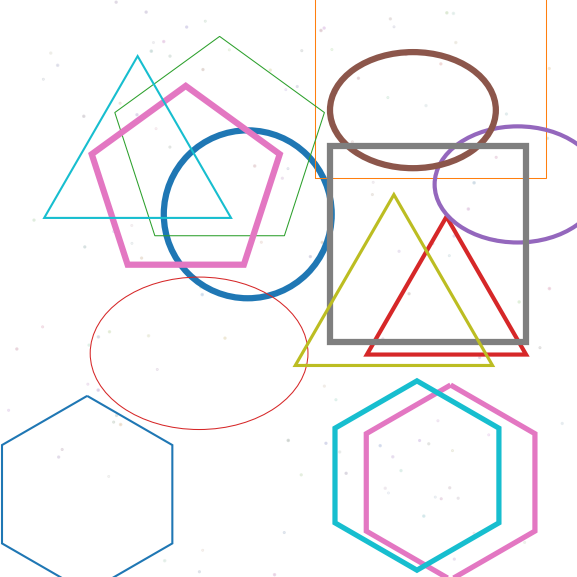[{"shape": "hexagon", "thickness": 1, "radius": 0.85, "center": [0.151, 0.143]}, {"shape": "circle", "thickness": 3, "radius": 0.73, "center": [0.429, 0.628]}, {"shape": "square", "thickness": 0.5, "radius": 1.0, "center": [0.746, 0.89]}, {"shape": "pentagon", "thickness": 0.5, "radius": 0.95, "center": [0.38, 0.745]}, {"shape": "oval", "thickness": 0.5, "radius": 0.94, "center": [0.345, 0.387]}, {"shape": "triangle", "thickness": 2, "radius": 0.8, "center": [0.773, 0.465]}, {"shape": "oval", "thickness": 2, "radius": 0.72, "center": [0.896, 0.68]}, {"shape": "oval", "thickness": 3, "radius": 0.72, "center": [0.715, 0.808]}, {"shape": "pentagon", "thickness": 3, "radius": 0.86, "center": [0.322, 0.679]}, {"shape": "hexagon", "thickness": 2.5, "radius": 0.84, "center": [0.78, 0.164]}, {"shape": "square", "thickness": 3, "radius": 0.85, "center": [0.741, 0.576]}, {"shape": "triangle", "thickness": 1.5, "radius": 0.99, "center": [0.682, 0.465]}, {"shape": "hexagon", "thickness": 2.5, "radius": 0.82, "center": [0.722, 0.176]}, {"shape": "triangle", "thickness": 1, "radius": 0.93, "center": [0.238, 0.715]}]